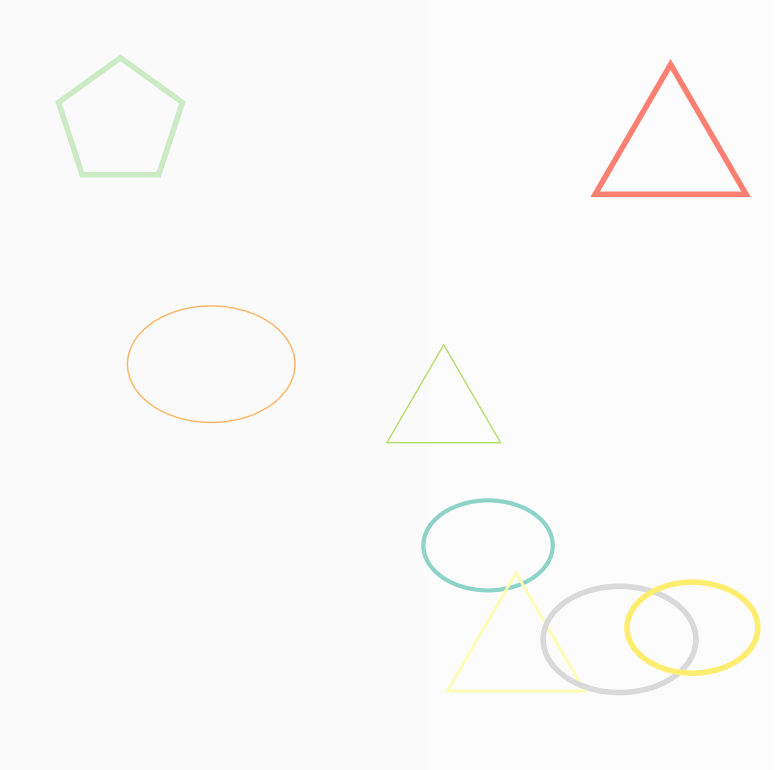[{"shape": "oval", "thickness": 1.5, "radius": 0.42, "center": [0.63, 0.292]}, {"shape": "triangle", "thickness": 1, "radius": 0.51, "center": [0.666, 0.154]}, {"shape": "triangle", "thickness": 2, "radius": 0.56, "center": [0.865, 0.804]}, {"shape": "oval", "thickness": 0.5, "radius": 0.54, "center": [0.273, 0.527]}, {"shape": "triangle", "thickness": 0.5, "radius": 0.42, "center": [0.573, 0.467]}, {"shape": "oval", "thickness": 2, "radius": 0.49, "center": [0.799, 0.17]}, {"shape": "pentagon", "thickness": 2, "radius": 0.42, "center": [0.155, 0.841]}, {"shape": "oval", "thickness": 2, "radius": 0.42, "center": [0.893, 0.185]}]